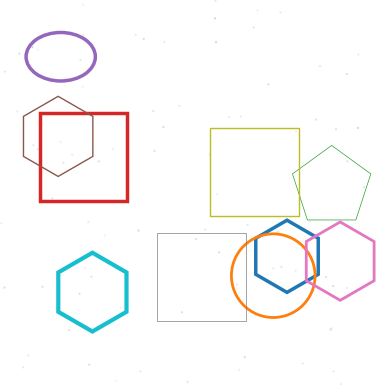[{"shape": "hexagon", "thickness": 2.5, "radius": 0.47, "center": [0.745, 0.334]}, {"shape": "circle", "thickness": 2, "radius": 0.54, "center": [0.71, 0.284]}, {"shape": "pentagon", "thickness": 0.5, "radius": 0.54, "center": [0.861, 0.515]}, {"shape": "square", "thickness": 2.5, "radius": 0.57, "center": [0.217, 0.592]}, {"shape": "oval", "thickness": 2.5, "radius": 0.45, "center": [0.158, 0.853]}, {"shape": "hexagon", "thickness": 1, "radius": 0.52, "center": [0.151, 0.646]}, {"shape": "hexagon", "thickness": 2, "radius": 0.51, "center": [0.884, 0.322]}, {"shape": "square", "thickness": 0.5, "radius": 0.58, "center": [0.523, 0.281]}, {"shape": "square", "thickness": 1, "radius": 0.58, "center": [0.661, 0.553]}, {"shape": "hexagon", "thickness": 3, "radius": 0.51, "center": [0.24, 0.241]}]